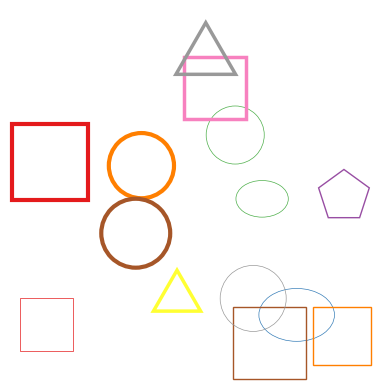[{"shape": "square", "thickness": 0.5, "radius": 0.34, "center": [0.121, 0.156]}, {"shape": "square", "thickness": 3, "radius": 0.49, "center": [0.13, 0.58]}, {"shape": "oval", "thickness": 0.5, "radius": 0.49, "center": [0.771, 0.182]}, {"shape": "circle", "thickness": 0.5, "radius": 0.38, "center": [0.611, 0.649]}, {"shape": "oval", "thickness": 0.5, "radius": 0.34, "center": [0.681, 0.484]}, {"shape": "pentagon", "thickness": 1, "radius": 0.35, "center": [0.893, 0.491]}, {"shape": "square", "thickness": 1, "radius": 0.38, "center": [0.887, 0.127]}, {"shape": "circle", "thickness": 3, "radius": 0.42, "center": [0.367, 0.57]}, {"shape": "triangle", "thickness": 2.5, "radius": 0.35, "center": [0.46, 0.227]}, {"shape": "circle", "thickness": 3, "radius": 0.45, "center": [0.353, 0.394]}, {"shape": "square", "thickness": 1, "radius": 0.47, "center": [0.699, 0.109]}, {"shape": "square", "thickness": 2.5, "radius": 0.4, "center": [0.558, 0.772]}, {"shape": "circle", "thickness": 0.5, "radius": 0.43, "center": [0.658, 0.225]}, {"shape": "triangle", "thickness": 2.5, "radius": 0.45, "center": [0.534, 0.852]}]